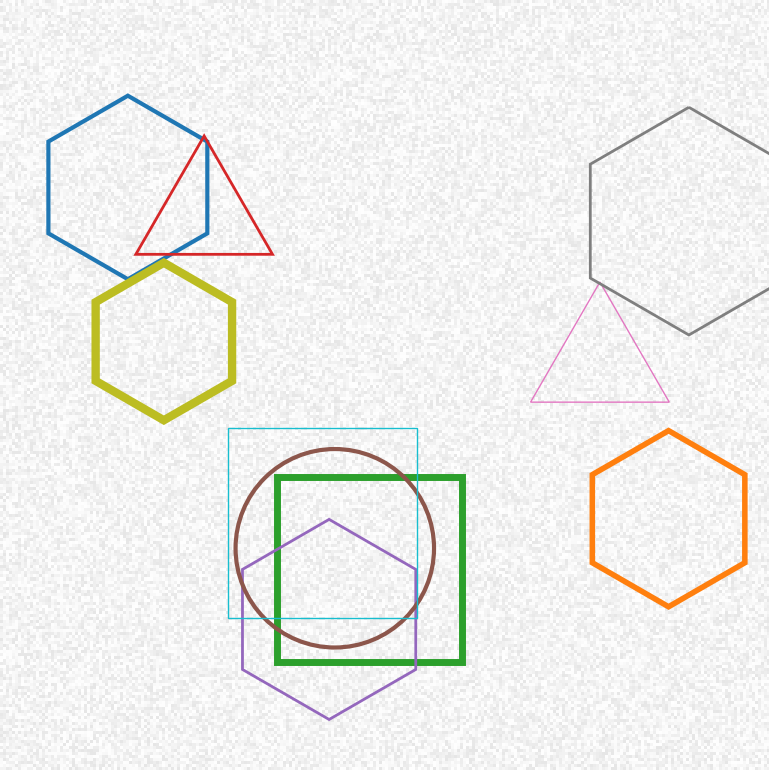[{"shape": "hexagon", "thickness": 1.5, "radius": 0.6, "center": [0.166, 0.757]}, {"shape": "hexagon", "thickness": 2, "radius": 0.57, "center": [0.868, 0.326]}, {"shape": "square", "thickness": 2.5, "radius": 0.6, "center": [0.48, 0.26]}, {"shape": "triangle", "thickness": 1, "radius": 0.51, "center": [0.265, 0.721]}, {"shape": "hexagon", "thickness": 1, "radius": 0.65, "center": [0.427, 0.196]}, {"shape": "circle", "thickness": 1.5, "radius": 0.64, "center": [0.435, 0.288]}, {"shape": "triangle", "thickness": 0.5, "radius": 0.52, "center": [0.779, 0.53]}, {"shape": "hexagon", "thickness": 1, "radius": 0.74, "center": [0.895, 0.713]}, {"shape": "hexagon", "thickness": 3, "radius": 0.51, "center": [0.213, 0.557]}, {"shape": "square", "thickness": 0.5, "radius": 0.62, "center": [0.419, 0.321]}]